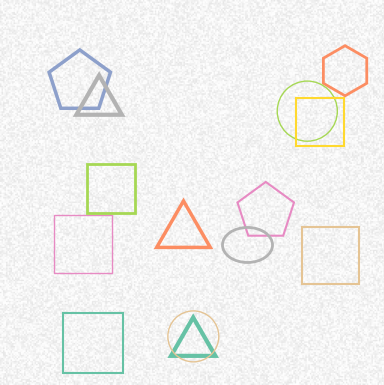[{"shape": "triangle", "thickness": 3, "radius": 0.33, "center": [0.502, 0.109]}, {"shape": "square", "thickness": 1.5, "radius": 0.39, "center": [0.241, 0.109]}, {"shape": "triangle", "thickness": 2.5, "radius": 0.4, "center": [0.477, 0.398]}, {"shape": "hexagon", "thickness": 2, "radius": 0.33, "center": [0.896, 0.816]}, {"shape": "pentagon", "thickness": 2.5, "radius": 0.42, "center": [0.207, 0.787]}, {"shape": "pentagon", "thickness": 1.5, "radius": 0.39, "center": [0.69, 0.45]}, {"shape": "square", "thickness": 1, "radius": 0.38, "center": [0.215, 0.366]}, {"shape": "circle", "thickness": 1, "radius": 0.39, "center": [0.798, 0.711]}, {"shape": "square", "thickness": 2, "radius": 0.31, "center": [0.288, 0.51]}, {"shape": "square", "thickness": 1.5, "radius": 0.31, "center": [0.83, 0.683]}, {"shape": "square", "thickness": 1.5, "radius": 0.37, "center": [0.858, 0.336]}, {"shape": "circle", "thickness": 1, "radius": 0.33, "center": [0.502, 0.126]}, {"shape": "triangle", "thickness": 3, "radius": 0.34, "center": [0.257, 0.736]}, {"shape": "oval", "thickness": 2, "radius": 0.32, "center": [0.643, 0.364]}]